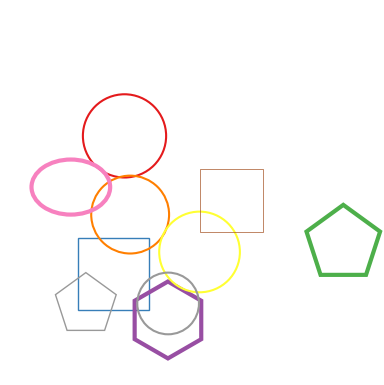[{"shape": "circle", "thickness": 1.5, "radius": 0.54, "center": [0.323, 0.647]}, {"shape": "square", "thickness": 1, "radius": 0.46, "center": [0.295, 0.288]}, {"shape": "pentagon", "thickness": 3, "radius": 0.5, "center": [0.892, 0.367]}, {"shape": "hexagon", "thickness": 3, "radius": 0.5, "center": [0.436, 0.169]}, {"shape": "circle", "thickness": 1.5, "radius": 0.51, "center": [0.338, 0.443]}, {"shape": "circle", "thickness": 1.5, "radius": 0.52, "center": [0.518, 0.346]}, {"shape": "square", "thickness": 0.5, "radius": 0.41, "center": [0.601, 0.479]}, {"shape": "oval", "thickness": 3, "radius": 0.51, "center": [0.184, 0.514]}, {"shape": "circle", "thickness": 1.5, "radius": 0.4, "center": [0.437, 0.212]}, {"shape": "pentagon", "thickness": 1, "radius": 0.41, "center": [0.223, 0.209]}]